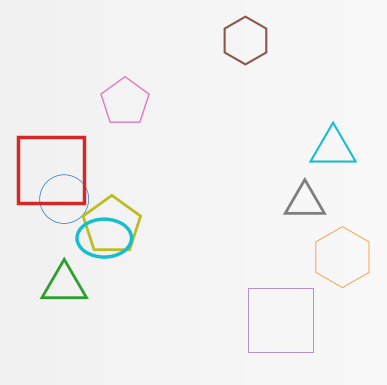[{"shape": "circle", "thickness": 0.5, "radius": 0.32, "center": [0.166, 0.483]}, {"shape": "hexagon", "thickness": 0.5, "radius": 0.4, "center": [0.884, 0.332]}, {"shape": "triangle", "thickness": 2, "radius": 0.33, "center": [0.166, 0.26]}, {"shape": "square", "thickness": 2.5, "radius": 0.43, "center": [0.132, 0.559]}, {"shape": "square", "thickness": 0.5, "radius": 0.42, "center": [0.724, 0.169]}, {"shape": "hexagon", "thickness": 1.5, "radius": 0.31, "center": [0.633, 0.895]}, {"shape": "pentagon", "thickness": 1, "radius": 0.33, "center": [0.323, 0.735]}, {"shape": "triangle", "thickness": 2, "radius": 0.29, "center": [0.787, 0.475]}, {"shape": "pentagon", "thickness": 2, "radius": 0.39, "center": [0.289, 0.415]}, {"shape": "triangle", "thickness": 1.5, "radius": 0.34, "center": [0.86, 0.614]}, {"shape": "oval", "thickness": 2.5, "radius": 0.35, "center": [0.269, 0.382]}]